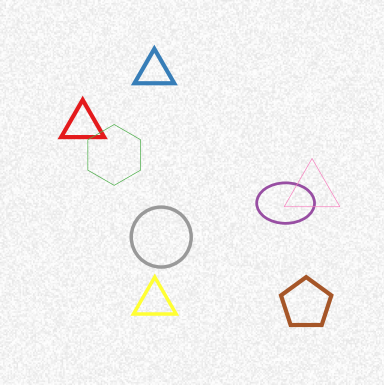[{"shape": "triangle", "thickness": 3, "radius": 0.32, "center": [0.215, 0.676]}, {"shape": "triangle", "thickness": 3, "radius": 0.3, "center": [0.401, 0.814]}, {"shape": "hexagon", "thickness": 0.5, "radius": 0.4, "center": [0.297, 0.598]}, {"shape": "oval", "thickness": 2, "radius": 0.38, "center": [0.742, 0.472]}, {"shape": "triangle", "thickness": 2.5, "radius": 0.32, "center": [0.402, 0.216]}, {"shape": "pentagon", "thickness": 3, "radius": 0.34, "center": [0.795, 0.211]}, {"shape": "triangle", "thickness": 0.5, "radius": 0.42, "center": [0.811, 0.505]}, {"shape": "circle", "thickness": 2.5, "radius": 0.39, "center": [0.419, 0.384]}]